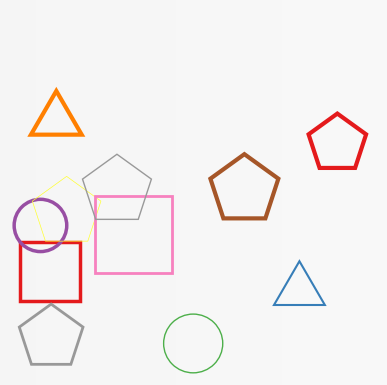[{"shape": "square", "thickness": 2.5, "radius": 0.38, "center": [0.129, 0.294]}, {"shape": "pentagon", "thickness": 3, "radius": 0.39, "center": [0.871, 0.627]}, {"shape": "triangle", "thickness": 1.5, "radius": 0.38, "center": [0.773, 0.246]}, {"shape": "circle", "thickness": 1, "radius": 0.38, "center": [0.499, 0.108]}, {"shape": "circle", "thickness": 2.5, "radius": 0.34, "center": [0.104, 0.414]}, {"shape": "triangle", "thickness": 3, "radius": 0.38, "center": [0.145, 0.688]}, {"shape": "pentagon", "thickness": 0.5, "radius": 0.47, "center": [0.172, 0.449]}, {"shape": "pentagon", "thickness": 3, "radius": 0.46, "center": [0.631, 0.507]}, {"shape": "square", "thickness": 2, "radius": 0.5, "center": [0.345, 0.39]}, {"shape": "pentagon", "thickness": 2, "radius": 0.43, "center": [0.132, 0.124]}, {"shape": "pentagon", "thickness": 1, "radius": 0.47, "center": [0.302, 0.506]}]